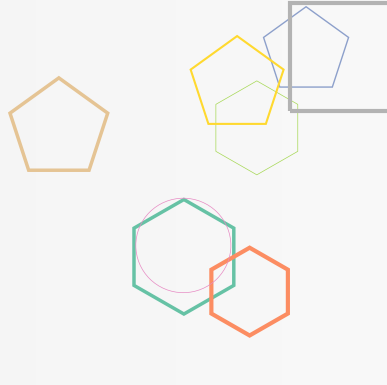[{"shape": "hexagon", "thickness": 2.5, "radius": 0.74, "center": [0.475, 0.333]}, {"shape": "hexagon", "thickness": 3, "radius": 0.57, "center": [0.644, 0.243]}, {"shape": "pentagon", "thickness": 1, "radius": 0.58, "center": [0.79, 0.867]}, {"shape": "circle", "thickness": 0.5, "radius": 0.61, "center": [0.473, 0.362]}, {"shape": "hexagon", "thickness": 0.5, "radius": 0.61, "center": [0.663, 0.668]}, {"shape": "pentagon", "thickness": 1.5, "radius": 0.63, "center": [0.612, 0.78]}, {"shape": "pentagon", "thickness": 2.5, "radius": 0.66, "center": [0.152, 0.665]}, {"shape": "square", "thickness": 3, "radius": 0.7, "center": [0.89, 0.852]}]